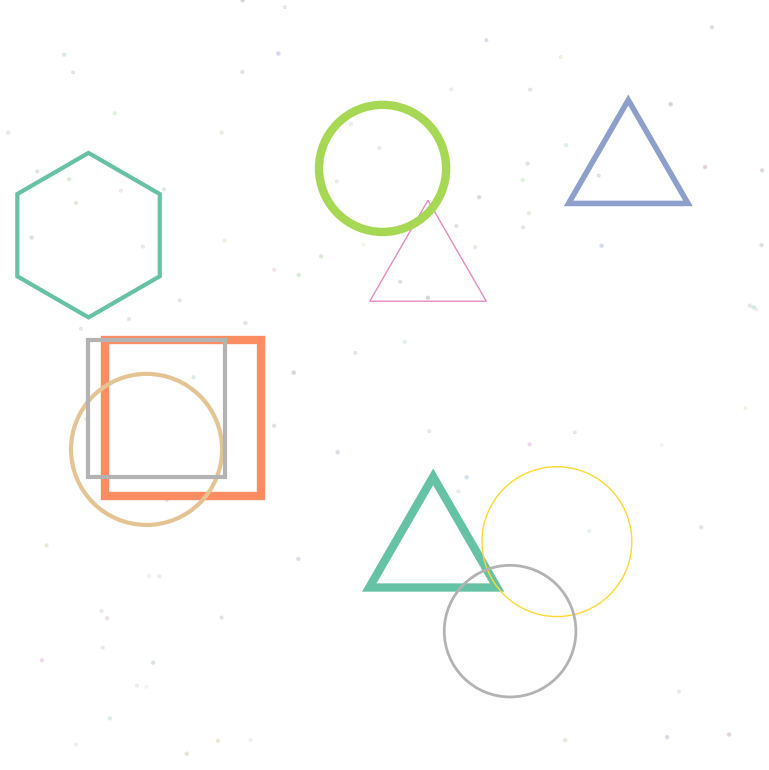[{"shape": "hexagon", "thickness": 1.5, "radius": 0.53, "center": [0.115, 0.695]}, {"shape": "triangle", "thickness": 3, "radius": 0.48, "center": [0.563, 0.285]}, {"shape": "square", "thickness": 3, "radius": 0.51, "center": [0.238, 0.457]}, {"shape": "triangle", "thickness": 2, "radius": 0.45, "center": [0.816, 0.781]}, {"shape": "triangle", "thickness": 0.5, "radius": 0.44, "center": [0.556, 0.652]}, {"shape": "circle", "thickness": 3, "radius": 0.41, "center": [0.497, 0.781]}, {"shape": "circle", "thickness": 0.5, "radius": 0.49, "center": [0.723, 0.297]}, {"shape": "circle", "thickness": 1.5, "radius": 0.49, "center": [0.19, 0.416]}, {"shape": "circle", "thickness": 1, "radius": 0.43, "center": [0.662, 0.18]}, {"shape": "square", "thickness": 1.5, "radius": 0.44, "center": [0.203, 0.469]}]